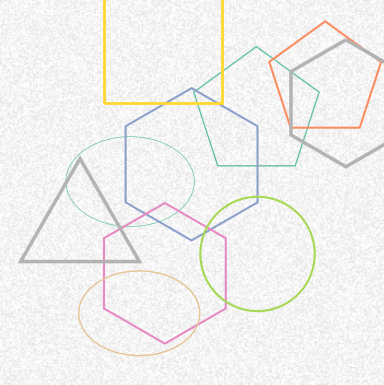[{"shape": "pentagon", "thickness": 1, "radius": 0.86, "center": [0.666, 0.708]}, {"shape": "oval", "thickness": 0.5, "radius": 0.83, "center": [0.338, 0.528]}, {"shape": "pentagon", "thickness": 1.5, "radius": 0.76, "center": [0.845, 0.792]}, {"shape": "hexagon", "thickness": 1.5, "radius": 0.99, "center": [0.498, 0.573]}, {"shape": "hexagon", "thickness": 1.5, "radius": 0.91, "center": [0.428, 0.29]}, {"shape": "circle", "thickness": 1.5, "radius": 0.74, "center": [0.669, 0.34]}, {"shape": "square", "thickness": 2, "radius": 0.77, "center": [0.424, 0.885]}, {"shape": "oval", "thickness": 1, "radius": 0.79, "center": [0.362, 0.186]}, {"shape": "triangle", "thickness": 2.5, "radius": 0.89, "center": [0.208, 0.41]}, {"shape": "hexagon", "thickness": 2.5, "radius": 0.82, "center": [0.899, 0.732]}]